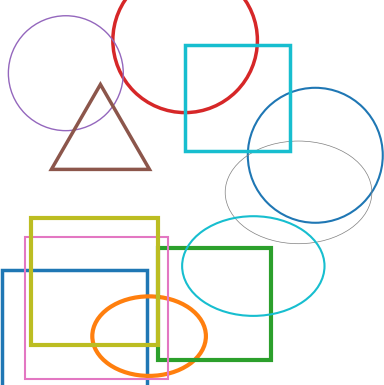[{"shape": "square", "thickness": 2.5, "radius": 0.94, "center": [0.193, 0.109]}, {"shape": "circle", "thickness": 1.5, "radius": 0.88, "center": [0.819, 0.597]}, {"shape": "oval", "thickness": 3, "radius": 0.74, "center": [0.387, 0.127]}, {"shape": "square", "thickness": 3, "radius": 0.73, "center": [0.557, 0.211]}, {"shape": "circle", "thickness": 2.5, "radius": 0.94, "center": [0.481, 0.895]}, {"shape": "circle", "thickness": 1, "radius": 0.75, "center": [0.171, 0.81]}, {"shape": "triangle", "thickness": 2.5, "radius": 0.74, "center": [0.261, 0.634]}, {"shape": "square", "thickness": 1.5, "radius": 0.92, "center": [0.25, 0.2]}, {"shape": "oval", "thickness": 0.5, "radius": 0.95, "center": [0.775, 0.5]}, {"shape": "square", "thickness": 3, "radius": 0.82, "center": [0.246, 0.269]}, {"shape": "square", "thickness": 2.5, "radius": 0.69, "center": [0.617, 0.746]}, {"shape": "oval", "thickness": 1.5, "radius": 0.92, "center": [0.658, 0.309]}]